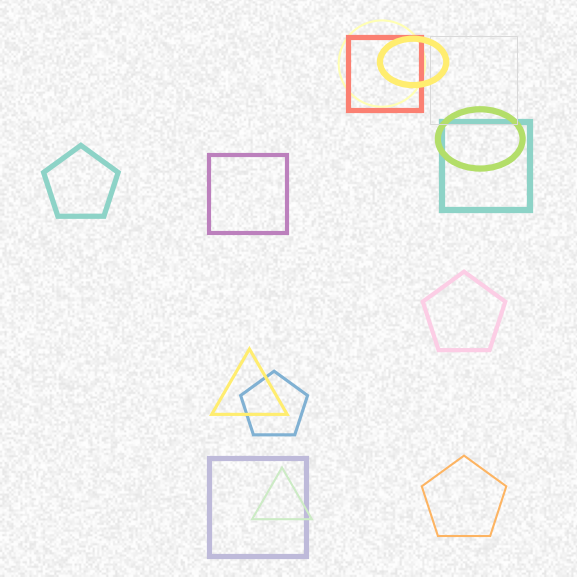[{"shape": "square", "thickness": 3, "radius": 0.38, "center": [0.842, 0.711]}, {"shape": "pentagon", "thickness": 2.5, "radius": 0.34, "center": [0.14, 0.68]}, {"shape": "circle", "thickness": 1, "radius": 0.37, "center": [0.661, 0.889]}, {"shape": "square", "thickness": 2.5, "radius": 0.42, "center": [0.446, 0.121]}, {"shape": "square", "thickness": 2.5, "radius": 0.31, "center": [0.666, 0.872]}, {"shape": "pentagon", "thickness": 1.5, "radius": 0.3, "center": [0.475, 0.295]}, {"shape": "pentagon", "thickness": 1, "radius": 0.38, "center": [0.804, 0.133]}, {"shape": "oval", "thickness": 3, "radius": 0.37, "center": [0.832, 0.759]}, {"shape": "pentagon", "thickness": 2, "radius": 0.38, "center": [0.804, 0.454]}, {"shape": "square", "thickness": 0.5, "radius": 0.38, "center": [0.82, 0.861]}, {"shape": "square", "thickness": 2, "radius": 0.34, "center": [0.429, 0.664]}, {"shape": "triangle", "thickness": 1, "radius": 0.3, "center": [0.488, 0.13]}, {"shape": "triangle", "thickness": 1.5, "radius": 0.38, "center": [0.432, 0.319]}, {"shape": "oval", "thickness": 3, "radius": 0.29, "center": [0.715, 0.892]}]